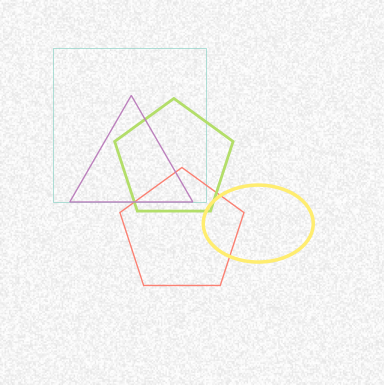[{"shape": "square", "thickness": 0.5, "radius": 1.0, "center": [0.337, 0.675]}, {"shape": "pentagon", "thickness": 1, "radius": 0.85, "center": [0.473, 0.396]}, {"shape": "pentagon", "thickness": 2, "radius": 0.81, "center": [0.452, 0.583]}, {"shape": "triangle", "thickness": 1, "radius": 0.92, "center": [0.341, 0.568]}, {"shape": "oval", "thickness": 2.5, "radius": 0.71, "center": [0.671, 0.419]}]